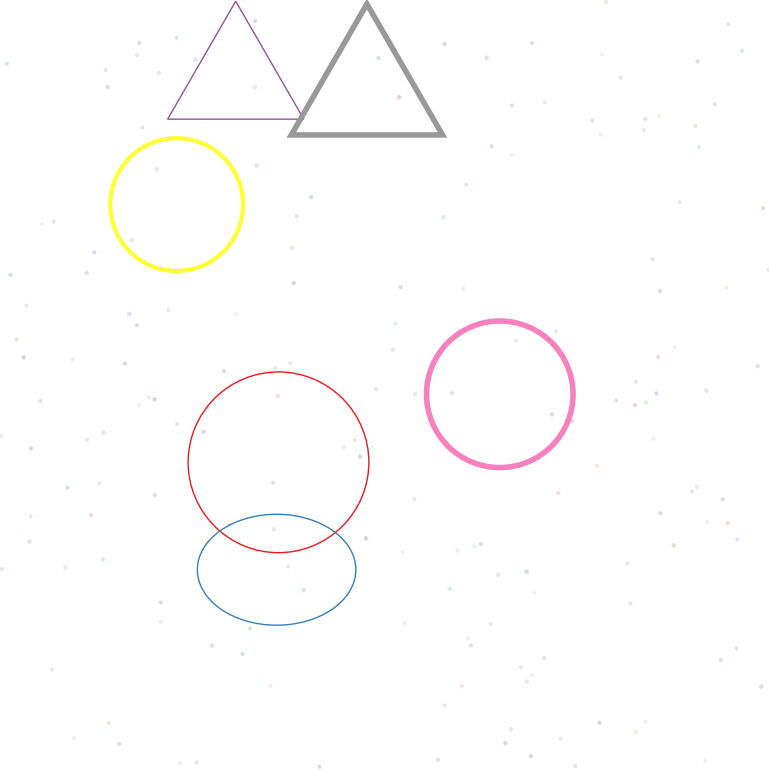[{"shape": "circle", "thickness": 0.5, "radius": 0.59, "center": [0.362, 0.4]}, {"shape": "oval", "thickness": 0.5, "radius": 0.51, "center": [0.359, 0.26]}, {"shape": "triangle", "thickness": 0.5, "radius": 0.51, "center": [0.306, 0.896]}, {"shape": "circle", "thickness": 1.5, "radius": 0.43, "center": [0.229, 0.734]}, {"shape": "circle", "thickness": 2, "radius": 0.48, "center": [0.649, 0.488]}, {"shape": "triangle", "thickness": 2, "radius": 0.57, "center": [0.477, 0.881]}]